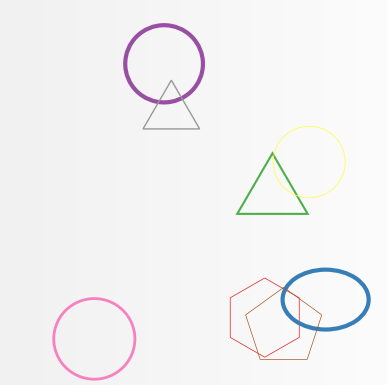[{"shape": "hexagon", "thickness": 0.5, "radius": 0.51, "center": [0.683, 0.175]}, {"shape": "oval", "thickness": 3, "radius": 0.56, "center": [0.84, 0.222]}, {"shape": "triangle", "thickness": 1.5, "radius": 0.52, "center": [0.703, 0.497]}, {"shape": "circle", "thickness": 3, "radius": 0.5, "center": [0.423, 0.834]}, {"shape": "circle", "thickness": 0.5, "radius": 0.47, "center": [0.798, 0.579]}, {"shape": "pentagon", "thickness": 0.5, "radius": 0.52, "center": [0.732, 0.15]}, {"shape": "circle", "thickness": 2, "radius": 0.52, "center": [0.243, 0.12]}, {"shape": "triangle", "thickness": 1, "radius": 0.42, "center": [0.442, 0.707]}]